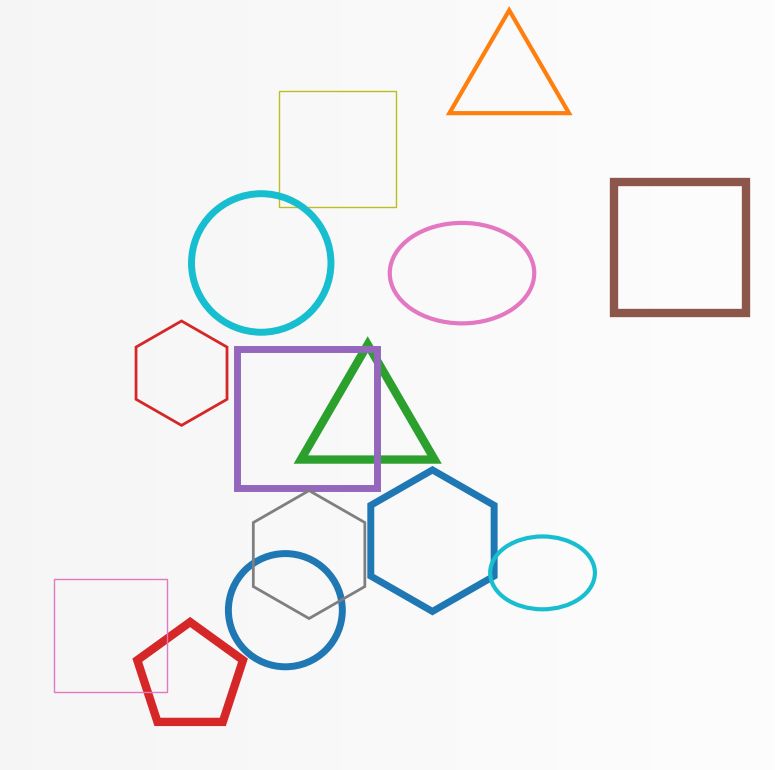[{"shape": "circle", "thickness": 2.5, "radius": 0.37, "center": [0.368, 0.208]}, {"shape": "hexagon", "thickness": 2.5, "radius": 0.46, "center": [0.558, 0.298]}, {"shape": "triangle", "thickness": 1.5, "radius": 0.45, "center": [0.657, 0.898]}, {"shape": "triangle", "thickness": 3, "radius": 0.5, "center": [0.474, 0.453]}, {"shape": "hexagon", "thickness": 1, "radius": 0.34, "center": [0.234, 0.515]}, {"shape": "pentagon", "thickness": 3, "radius": 0.36, "center": [0.245, 0.12]}, {"shape": "square", "thickness": 2.5, "radius": 0.45, "center": [0.397, 0.456]}, {"shape": "square", "thickness": 3, "radius": 0.43, "center": [0.877, 0.678]}, {"shape": "oval", "thickness": 1.5, "radius": 0.47, "center": [0.596, 0.645]}, {"shape": "square", "thickness": 0.5, "radius": 0.37, "center": [0.143, 0.175]}, {"shape": "hexagon", "thickness": 1, "radius": 0.42, "center": [0.399, 0.28]}, {"shape": "square", "thickness": 0.5, "radius": 0.38, "center": [0.436, 0.807]}, {"shape": "oval", "thickness": 1.5, "radius": 0.34, "center": [0.7, 0.256]}, {"shape": "circle", "thickness": 2.5, "radius": 0.45, "center": [0.337, 0.658]}]